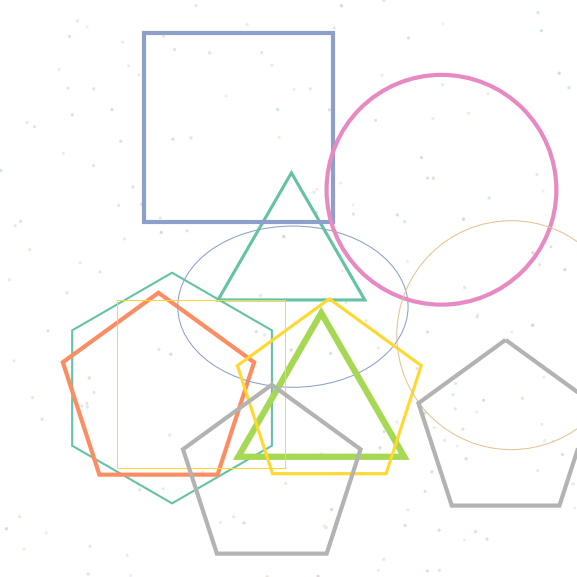[{"shape": "triangle", "thickness": 1.5, "radius": 0.73, "center": [0.505, 0.553]}, {"shape": "hexagon", "thickness": 1, "radius": 1.0, "center": [0.298, 0.327]}, {"shape": "pentagon", "thickness": 2, "radius": 0.87, "center": [0.274, 0.318]}, {"shape": "oval", "thickness": 0.5, "radius": 1.0, "center": [0.507, 0.468]}, {"shape": "square", "thickness": 2, "radius": 0.82, "center": [0.413, 0.778]}, {"shape": "circle", "thickness": 2, "radius": 0.99, "center": [0.764, 0.671]}, {"shape": "triangle", "thickness": 3, "radius": 0.83, "center": [0.556, 0.291]}, {"shape": "pentagon", "thickness": 1.5, "radius": 0.84, "center": [0.57, 0.314]}, {"shape": "square", "thickness": 0.5, "radius": 0.73, "center": [0.348, 0.334]}, {"shape": "circle", "thickness": 0.5, "radius": 0.99, "center": [0.885, 0.419]}, {"shape": "pentagon", "thickness": 2, "radius": 0.79, "center": [0.875, 0.252]}, {"shape": "pentagon", "thickness": 2, "radius": 0.81, "center": [0.471, 0.171]}]